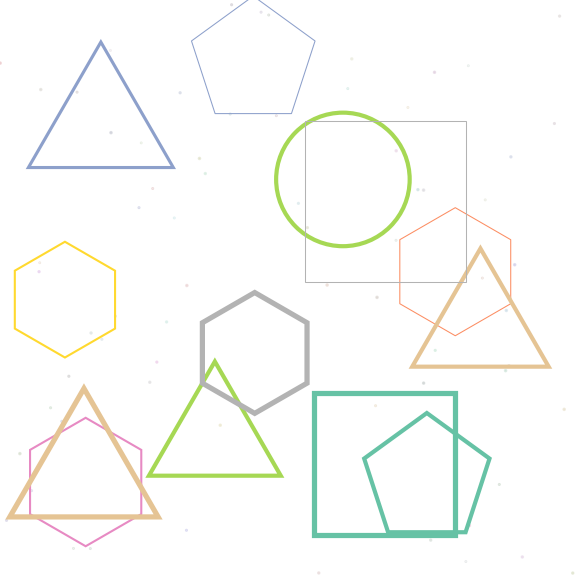[{"shape": "square", "thickness": 2.5, "radius": 0.61, "center": [0.666, 0.196]}, {"shape": "pentagon", "thickness": 2, "radius": 0.57, "center": [0.739, 0.17]}, {"shape": "hexagon", "thickness": 0.5, "radius": 0.55, "center": [0.788, 0.529]}, {"shape": "triangle", "thickness": 1.5, "radius": 0.72, "center": [0.175, 0.781]}, {"shape": "pentagon", "thickness": 0.5, "radius": 0.56, "center": [0.439, 0.893]}, {"shape": "hexagon", "thickness": 1, "radius": 0.56, "center": [0.148, 0.164]}, {"shape": "circle", "thickness": 2, "radius": 0.58, "center": [0.594, 0.688]}, {"shape": "triangle", "thickness": 2, "radius": 0.66, "center": [0.372, 0.241]}, {"shape": "hexagon", "thickness": 1, "radius": 0.5, "center": [0.112, 0.48]}, {"shape": "triangle", "thickness": 2.5, "radius": 0.74, "center": [0.145, 0.178]}, {"shape": "triangle", "thickness": 2, "radius": 0.68, "center": [0.832, 0.432]}, {"shape": "square", "thickness": 0.5, "radius": 0.7, "center": [0.668, 0.65]}, {"shape": "hexagon", "thickness": 2.5, "radius": 0.52, "center": [0.441, 0.388]}]